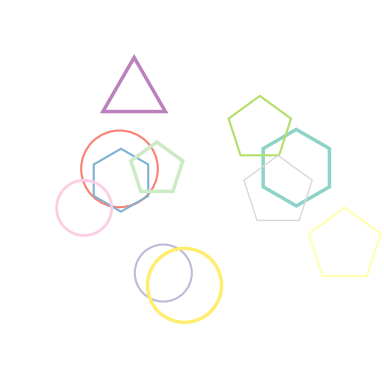[{"shape": "hexagon", "thickness": 2.5, "radius": 0.5, "center": [0.77, 0.564]}, {"shape": "pentagon", "thickness": 1.5, "radius": 0.49, "center": [0.895, 0.362]}, {"shape": "circle", "thickness": 1.5, "radius": 0.37, "center": [0.424, 0.291]}, {"shape": "circle", "thickness": 1.5, "radius": 0.5, "center": [0.31, 0.561]}, {"shape": "hexagon", "thickness": 1.5, "radius": 0.41, "center": [0.314, 0.532]}, {"shape": "pentagon", "thickness": 1.5, "radius": 0.43, "center": [0.675, 0.666]}, {"shape": "circle", "thickness": 2, "radius": 0.36, "center": [0.219, 0.46]}, {"shape": "pentagon", "thickness": 1, "radius": 0.47, "center": [0.722, 0.503]}, {"shape": "triangle", "thickness": 2.5, "radius": 0.47, "center": [0.348, 0.757]}, {"shape": "pentagon", "thickness": 2.5, "radius": 0.35, "center": [0.407, 0.56]}, {"shape": "circle", "thickness": 2.5, "radius": 0.48, "center": [0.479, 0.259]}]